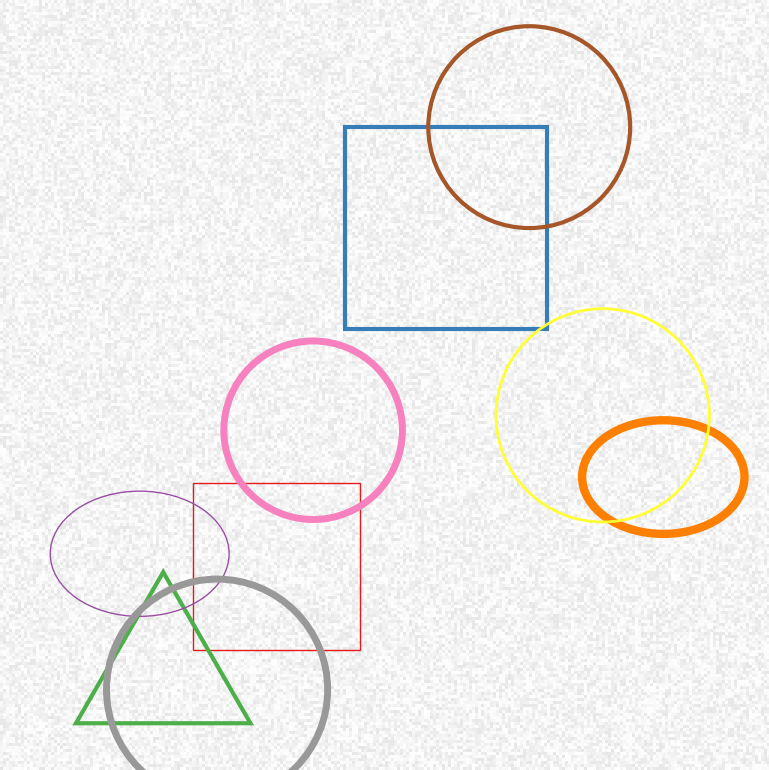[{"shape": "square", "thickness": 0.5, "radius": 0.54, "center": [0.359, 0.265]}, {"shape": "square", "thickness": 1.5, "radius": 0.66, "center": [0.579, 0.704]}, {"shape": "triangle", "thickness": 1.5, "radius": 0.65, "center": [0.212, 0.126]}, {"shape": "oval", "thickness": 0.5, "radius": 0.58, "center": [0.181, 0.281]}, {"shape": "oval", "thickness": 3, "radius": 0.53, "center": [0.861, 0.38]}, {"shape": "circle", "thickness": 1, "radius": 0.69, "center": [0.783, 0.461]}, {"shape": "circle", "thickness": 1.5, "radius": 0.66, "center": [0.687, 0.835]}, {"shape": "circle", "thickness": 2.5, "radius": 0.58, "center": [0.407, 0.441]}, {"shape": "circle", "thickness": 2.5, "radius": 0.72, "center": [0.282, 0.104]}]